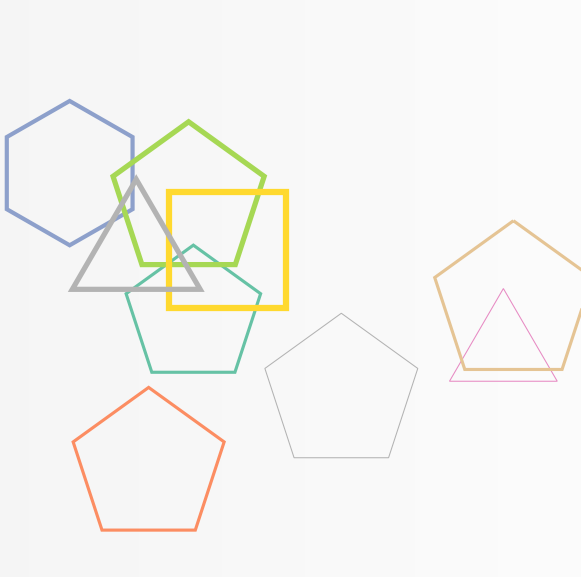[{"shape": "pentagon", "thickness": 1.5, "radius": 0.61, "center": [0.333, 0.453]}, {"shape": "pentagon", "thickness": 1.5, "radius": 0.68, "center": [0.256, 0.192]}, {"shape": "hexagon", "thickness": 2, "radius": 0.62, "center": [0.12, 0.699]}, {"shape": "triangle", "thickness": 0.5, "radius": 0.54, "center": [0.866, 0.392]}, {"shape": "pentagon", "thickness": 2.5, "radius": 0.68, "center": [0.324, 0.652]}, {"shape": "square", "thickness": 3, "radius": 0.5, "center": [0.392, 0.566]}, {"shape": "pentagon", "thickness": 1.5, "radius": 0.71, "center": [0.883, 0.475]}, {"shape": "triangle", "thickness": 2.5, "radius": 0.63, "center": [0.234, 0.562]}, {"shape": "pentagon", "thickness": 0.5, "radius": 0.69, "center": [0.587, 0.318]}]